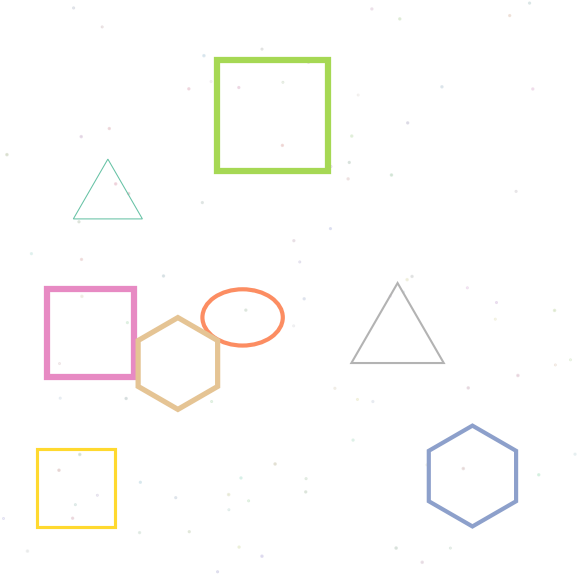[{"shape": "triangle", "thickness": 0.5, "radius": 0.35, "center": [0.187, 0.655]}, {"shape": "oval", "thickness": 2, "radius": 0.35, "center": [0.42, 0.449]}, {"shape": "hexagon", "thickness": 2, "radius": 0.44, "center": [0.818, 0.175]}, {"shape": "square", "thickness": 3, "radius": 0.38, "center": [0.157, 0.422]}, {"shape": "square", "thickness": 3, "radius": 0.48, "center": [0.472, 0.799]}, {"shape": "square", "thickness": 1.5, "radius": 0.34, "center": [0.131, 0.154]}, {"shape": "hexagon", "thickness": 2.5, "radius": 0.4, "center": [0.308, 0.37]}, {"shape": "triangle", "thickness": 1, "radius": 0.46, "center": [0.688, 0.417]}]